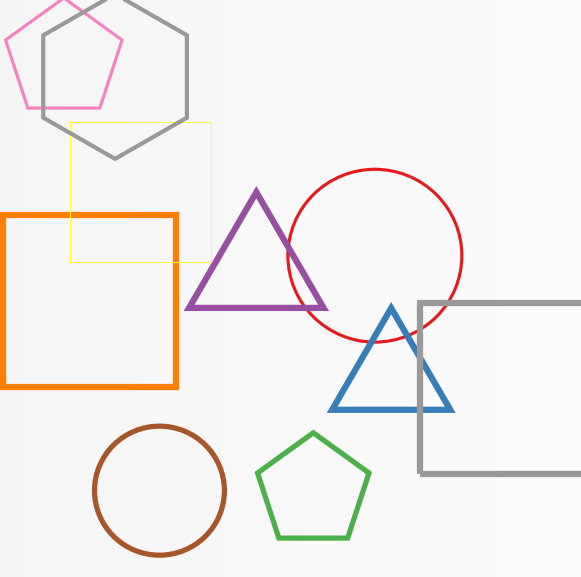[{"shape": "circle", "thickness": 1.5, "radius": 0.75, "center": [0.645, 0.556]}, {"shape": "triangle", "thickness": 3, "radius": 0.59, "center": [0.673, 0.348]}, {"shape": "pentagon", "thickness": 2.5, "radius": 0.5, "center": [0.539, 0.149]}, {"shape": "triangle", "thickness": 3, "radius": 0.67, "center": [0.441, 0.533]}, {"shape": "square", "thickness": 3, "radius": 0.74, "center": [0.154, 0.478]}, {"shape": "square", "thickness": 0.5, "radius": 0.61, "center": [0.242, 0.667]}, {"shape": "circle", "thickness": 2.5, "radius": 0.56, "center": [0.274, 0.149]}, {"shape": "pentagon", "thickness": 1.5, "radius": 0.53, "center": [0.11, 0.897]}, {"shape": "hexagon", "thickness": 2, "radius": 0.71, "center": [0.198, 0.867]}, {"shape": "square", "thickness": 3, "radius": 0.74, "center": [0.87, 0.327]}]